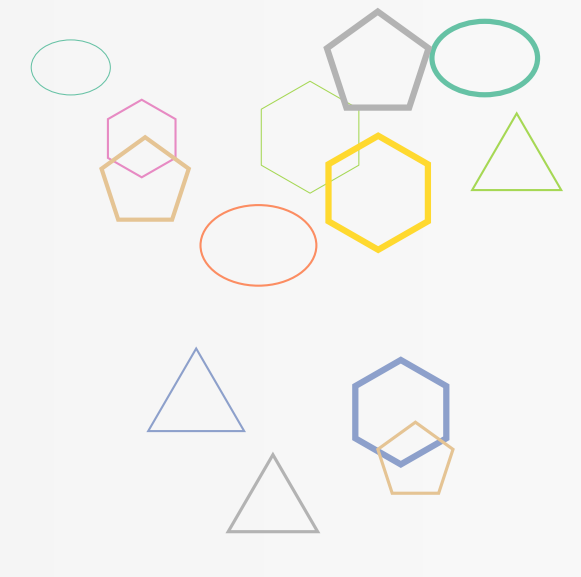[{"shape": "oval", "thickness": 2.5, "radius": 0.45, "center": [0.834, 0.899]}, {"shape": "oval", "thickness": 0.5, "radius": 0.34, "center": [0.122, 0.882]}, {"shape": "oval", "thickness": 1, "radius": 0.5, "center": [0.445, 0.574]}, {"shape": "hexagon", "thickness": 3, "radius": 0.45, "center": [0.69, 0.285]}, {"shape": "triangle", "thickness": 1, "radius": 0.48, "center": [0.338, 0.3]}, {"shape": "hexagon", "thickness": 1, "radius": 0.34, "center": [0.244, 0.759]}, {"shape": "triangle", "thickness": 1, "radius": 0.44, "center": [0.889, 0.714]}, {"shape": "hexagon", "thickness": 0.5, "radius": 0.48, "center": [0.533, 0.762]}, {"shape": "hexagon", "thickness": 3, "radius": 0.49, "center": [0.651, 0.665]}, {"shape": "pentagon", "thickness": 1.5, "radius": 0.34, "center": [0.715, 0.2]}, {"shape": "pentagon", "thickness": 2, "radius": 0.39, "center": [0.25, 0.683]}, {"shape": "triangle", "thickness": 1.5, "radius": 0.44, "center": [0.47, 0.123]}, {"shape": "pentagon", "thickness": 3, "radius": 0.46, "center": [0.65, 0.887]}]